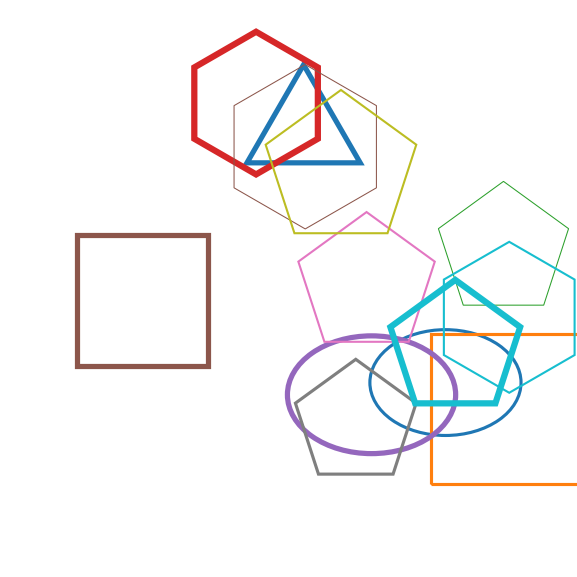[{"shape": "triangle", "thickness": 2.5, "radius": 0.57, "center": [0.526, 0.774]}, {"shape": "oval", "thickness": 1.5, "radius": 0.65, "center": [0.771, 0.337]}, {"shape": "square", "thickness": 1.5, "radius": 0.65, "center": [0.877, 0.291]}, {"shape": "pentagon", "thickness": 0.5, "radius": 0.59, "center": [0.872, 0.567]}, {"shape": "hexagon", "thickness": 3, "radius": 0.62, "center": [0.443, 0.821]}, {"shape": "oval", "thickness": 2.5, "radius": 0.73, "center": [0.643, 0.316]}, {"shape": "square", "thickness": 2.5, "radius": 0.57, "center": [0.247, 0.479]}, {"shape": "hexagon", "thickness": 0.5, "radius": 0.71, "center": [0.529, 0.745]}, {"shape": "pentagon", "thickness": 1, "radius": 0.62, "center": [0.635, 0.508]}, {"shape": "pentagon", "thickness": 1.5, "radius": 0.55, "center": [0.616, 0.267]}, {"shape": "pentagon", "thickness": 1, "radius": 0.69, "center": [0.59, 0.706]}, {"shape": "hexagon", "thickness": 1, "radius": 0.65, "center": [0.882, 0.45]}, {"shape": "pentagon", "thickness": 3, "radius": 0.59, "center": [0.788, 0.396]}]